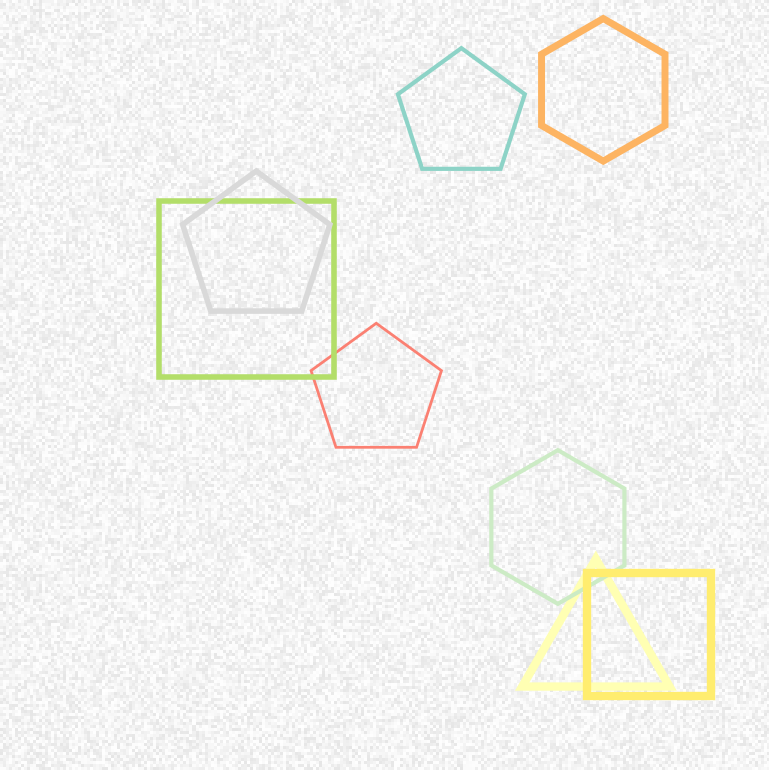[{"shape": "pentagon", "thickness": 1.5, "radius": 0.43, "center": [0.599, 0.851]}, {"shape": "triangle", "thickness": 3, "radius": 0.55, "center": [0.774, 0.164]}, {"shape": "pentagon", "thickness": 1, "radius": 0.45, "center": [0.489, 0.491]}, {"shape": "hexagon", "thickness": 2.5, "radius": 0.46, "center": [0.783, 0.883]}, {"shape": "square", "thickness": 2, "radius": 0.57, "center": [0.32, 0.625]}, {"shape": "pentagon", "thickness": 2, "radius": 0.5, "center": [0.333, 0.677]}, {"shape": "hexagon", "thickness": 1.5, "radius": 0.5, "center": [0.725, 0.316]}, {"shape": "square", "thickness": 3, "radius": 0.4, "center": [0.843, 0.176]}]